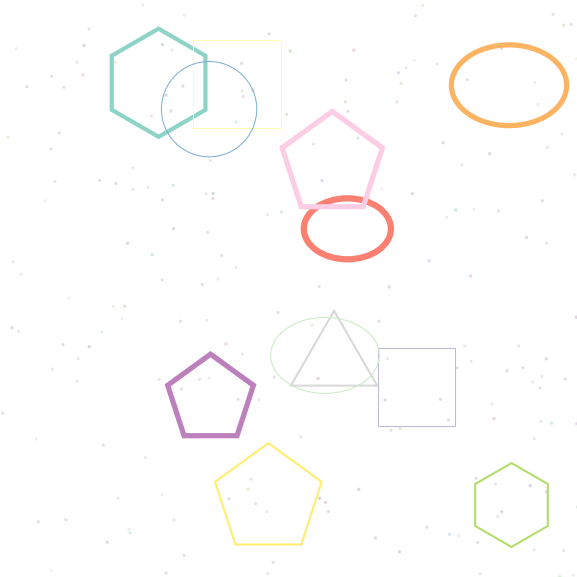[{"shape": "hexagon", "thickness": 2, "radius": 0.47, "center": [0.275, 0.856]}, {"shape": "square", "thickness": 0.5, "radius": 0.38, "center": [0.41, 0.854]}, {"shape": "square", "thickness": 0.5, "radius": 0.34, "center": [0.721, 0.329]}, {"shape": "oval", "thickness": 3, "radius": 0.38, "center": [0.601, 0.603]}, {"shape": "circle", "thickness": 0.5, "radius": 0.41, "center": [0.362, 0.81]}, {"shape": "oval", "thickness": 2.5, "radius": 0.5, "center": [0.881, 0.852]}, {"shape": "hexagon", "thickness": 1, "radius": 0.36, "center": [0.886, 0.125]}, {"shape": "pentagon", "thickness": 2.5, "radius": 0.46, "center": [0.575, 0.715]}, {"shape": "triangle", "thickness": 1, "radius": 0.43, "center": [0.578, 0.375]}, {"shape": "pentagon", "thickness": 2.5, "radius": 0.39, "center": [0.365, 0.308]}, {"shape": "oval", "thickness": 0.5, "radius": 0.47, "center": [0.563, 0.384]}, {"shape": "pentagon", "thickness": 1, "radius": 0.49, "center": [0.465, 0.135]}]